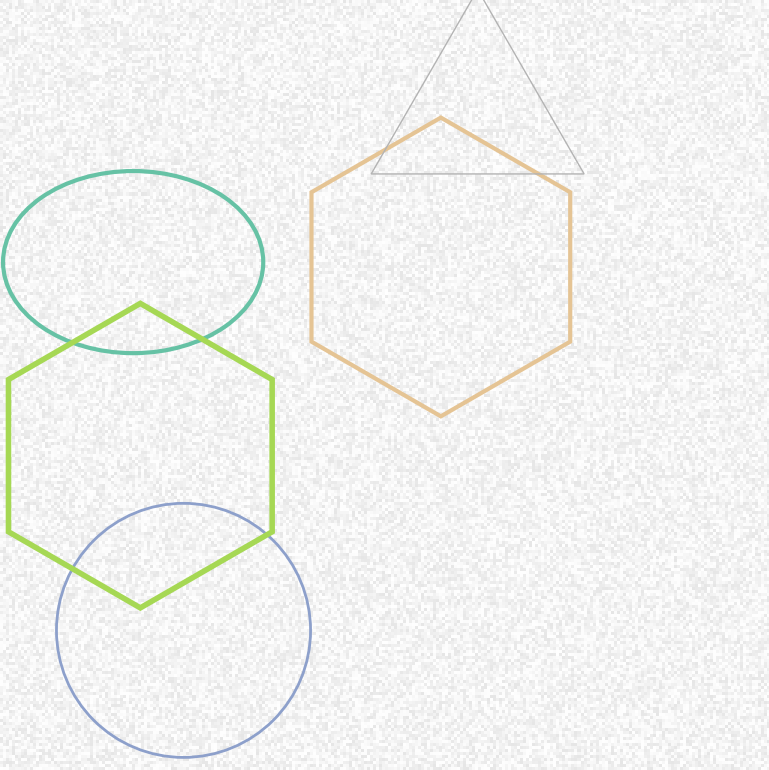[{"shape": "oval", "thickness": 1.5, "radius": 0.84, "center": [0.173, 0.66]}, {"shape": "circle", "thickness": 1, "radius": 0.82, "center": [0.238, 0.181]}, {"shape": "hexagon", "thickness": 2, "radius": 0.99, "center": [0.182, 0.408]}, {"shape": "hexagon", "thickness": 1.5, "radius": 0.97, "center": [0.573, 0.653]}, {"shape": "triangle", "thickness": 0.5, "radius": 0.8, "center": [0.62, 0.854]}]